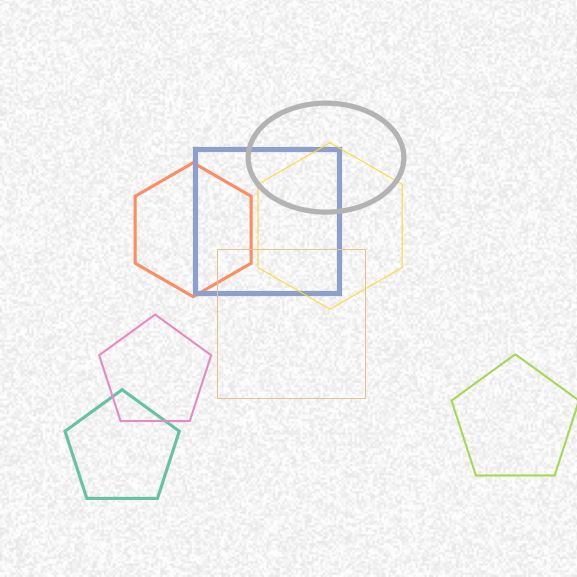[{"shape": "pentagon", "thickness": 1.5, "radius": 0.52, "center": [0.212, 0.22]}, {"shape": "hexagon", "thickness": 1.5, "radius": 0.58, "center": [0.334, 0.601]}, {"shape": "square", "thickness": 2.5, "radius": 0.62, "center": [0.462, 0.617]}, {"shape": "pentagon", "thickness": 1, "radius": 0.51, "center": [0.269, 0.353]}, {"shape": "pentagon", "thickness": 1, "radius": 0.58, "center": [0.892, 0.27]}, {"shape": "hexagon", "thickness": 0.5, "radius": 0.72, "center": [0.572, 0.608]}, {"shape": "square", "thickness": 0.5, "radius": 0.64, "center": [0.504, 0.439]}, {"shape": "oval", "thickness": 2.5, "radius": 0.67, "center": [0.565, 0.726]}]